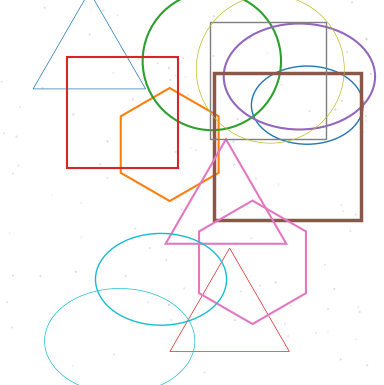[{"shape": "oval", "thickness": 1, "radius": 0.73, "center": [0.798, 0.727]}, {"shape": "triangle", "thickness": 0.5, "radius": 0.84, "center": [0.232, 0.853]}, {"shape": "hexagon", "thickness": 1.5, "radius": 0.73, "center": [0.441, 0.625]}, {"shape": "circle", "thickness": 1.5, "radius": 0.9, "center": [0.55, 0.842]}, {"shape": "triangle", "thickness": 0.5, "radius": 0.9, "center": [0.596, 0.176]}, {"shape": "square", "thickness": 1.5, "radius": 0.72, "center": [0.317, 0.707]}, {"shape": "oval", "thickness": 1.5, "radius": 0.98, "center": [0.778, 0.801]}, {"shape": "square", "thickness": 2.5, "radius": 0.95, "center": [0.747, 0.62]}, {"shape": "triangle", "thickness": 1.5, "radius": 0.9, "center": [0.587, 0.457]}, {"shape": "hexagon", "thickness": 1.5, "radius": 0.8, "center": [0.656, 0.319]}, {"shape": "square", "thickness": 1, "radius": 0.76, "center": [0.696, 0.79]}, {"shape": "circle", "thickness": 0.5, "radius": 0.96, "center": [0.702, 0.82]}, {"shape": "oval", "thickness": 1, "radius": 0.85, "center": [0.418, 0.275]}, {"shape": "oval", "thickness": 0.5, "radius": 0.98, "center": [0.311, 0.114]}]